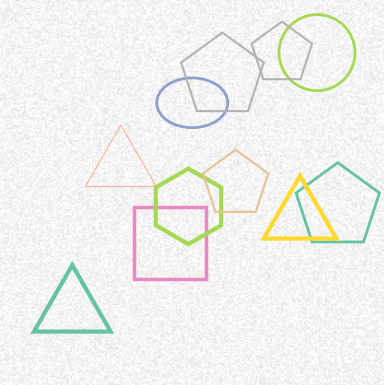[{"shape": "pentagon", "thickness": 2, "radius": 0.57, "center": [0.877, 0.464]}, {"shape": "triangle", "thickness": 3, "radius": 0.58, "center": [0.188, 0.196]}, {"shape": "triangle", "thickness": 0.5, "radius": 0.53, "center": [0.314, 0.569]}, {"shape": "oval", "thickness": 2, "radius": 0.46, "center": [0.499, 0.733]}, {"shape": "square", "thickness": 2.5, "radius": 0.47, "center": [0.441, 0.368]}, {"shape": "hexagon", "thickness": 3, "radius": 0.49, "center": [0.49, 0.464]}, {"shape": "circle", "thickness": 2, "radius": 0.49, "center": [0.823, 0.863]}, {"shape": "triangle", "thickness": 3, "radius": 0.54, "center": [0.779, 0.435]}, {"shape": "pentagon", "thickness": 1.5, "radius": 0.45, "center": [0.612, 0.522]}, {"shape": "pentagon", "thickness": 1.5, "radius": 0.41, "center": [0.732, 0.861]}, {"shape": "pentagon", "thickness": 1.5, "radius": 0.56, "center": [0.578, 0.803]}]